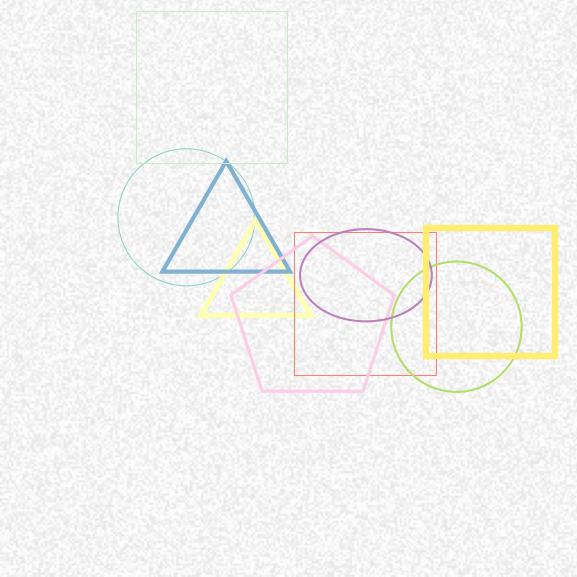[{"shape": "circle", "thickness": 0.5, "radius": 0.59, "center": [0.323, 0.623]}, {"shape": "triangle", "thickness": 2.5, "radius": 0.55, "center": [0.443, 0.508]}, {"shape": "square", "thickness": 0.5, "radius": 0.62, "center": [0.632, 0.474]}, {"shape": "triangle", "thickness": 2, "radius": 0.64, "center": [0.392, 0.593]}, {"shape": "circle", "thickness": 1, "radius": 0.56, "center": [0.79, 0.433]}, {"shape": "pentagon", "thickness": 1.5, "radius": 0.74, "center": [0.541, 0.442]}, {"shape": "oval", "thickness": 1, "radius": 0.57, "center": [0.634, 0.523]}, {"shape": "square", "thickness": 0.5, "radius": 0.66, "center": [0.366, 0.849]}, {"shape": "square", "thickness": 3, "radius": 0.56, "center": [0.849, 0.493]}]